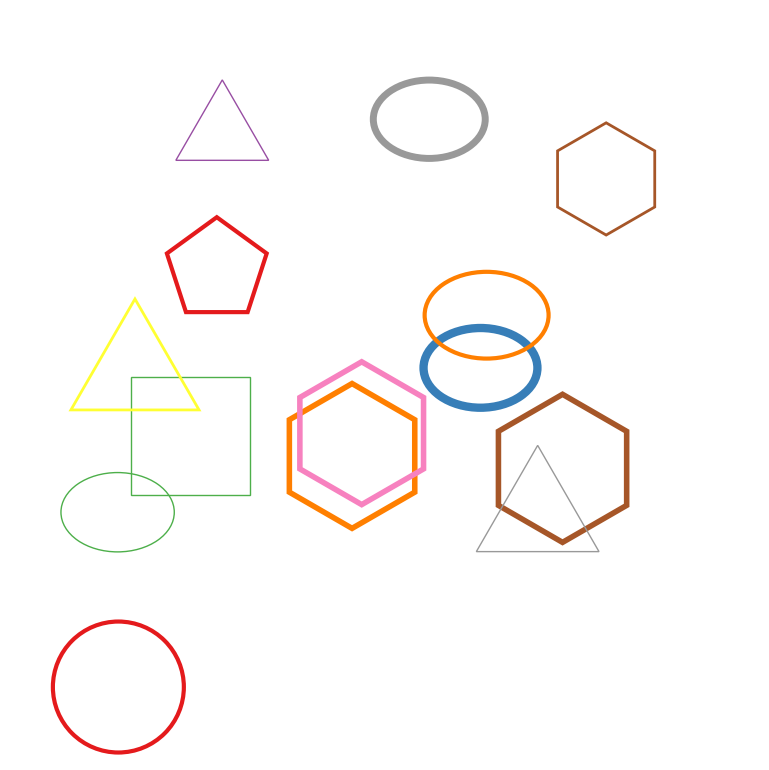[{"shape": "circle", "thickness": 1.5, "radius": 0.43, "center": [0.154, 0.108]}, {"shape": "pentagon", "thickness": 1.5, "radius": 0.34, "center": [0.282, 0.65]}, {"shape": "oval", "thickness": 3, "radius": 0.37, "center": [0.624, 0.522]}, {"shape": "square", "thickness": 0.5, "radius": 0.39, "center": [0.247, 0.434]}, {"shape": "oval", "thickness": 0.5, "radius": 0.37, "center": [0.153, 0.335]}, {"shape": "triangle", "thickness": 0.5, "radius": 0.35, "center": [0.289, 0.827]}, {"shape": "hexagon", "thickness": 2, "radius": 0.47, "center": [0.457, 0.408]}, {"shape": "oval", "thickness": 1.5, "radius": 0.4, "center": [0.632, 0.591]}, {"shape": "triangle", "thickness": 1, "radius": 0.48, "center": [0.175, 0.516]}, {"shape": "hexagon", "thickness": 1, "radius": 0.36, "center": [0.787, 0.768]}, {"shape": "hexagon", "thickness": 2, "radius": 0.48, "center": [0.731, 0.392]}, {"shape": "hexagon", "thickness": 2, "radius": 0.46, "center": [0.47, 0.437]}, {"shape": "triangle", "thickness": 0.5, "radius": 0.46, "center": [0.698, 0.33]}, {"shape": "oval", "thickness": 2.5, "radius": 0.36, "center": [0.557, 0.845]}]